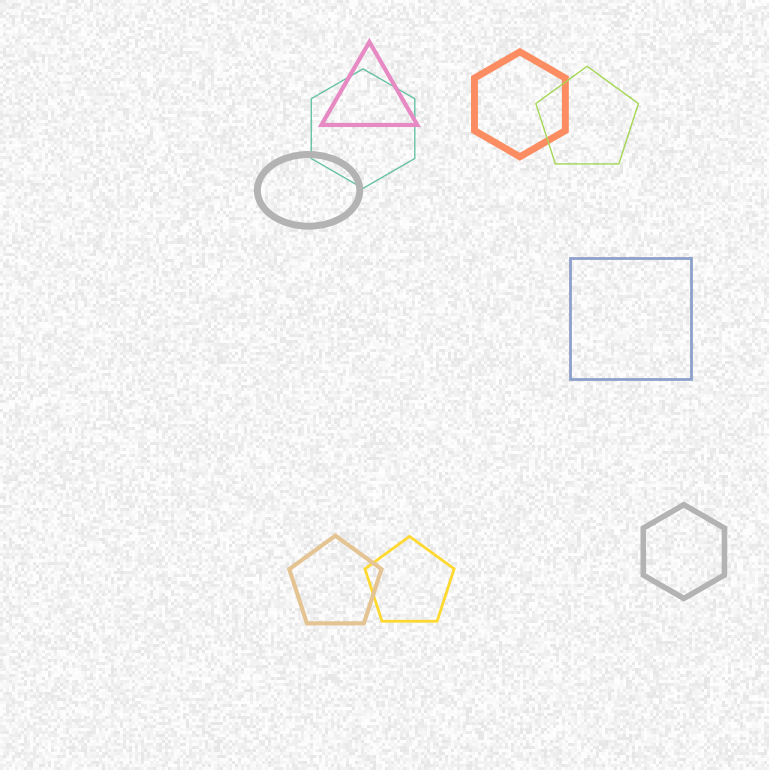[{"shape": "hexagon", "thickness": 0.5, "radius": 0.39, "center": [0.471, 0.833]}, {"shape": "hexagon", "thickness": 2.5, "radius": 0.34, "center": [0.675, 0.865]}, {"shape": "square", "thickness": 1, "radius": 0.39, "center": [0.819, 0.587]}, {"shape": "triangle", "thickness": 1.5, "radius": 0.36, "center": [0.48, 0.874]}, {"shape": "pentagon", "thickness": 0.5, "radius": 0.35, "center": [0.762, 0.844]}, {"shape": "pentagon", "thickness": 1, "radius": 0.3, "center": [0.532, 0.242]}, {"shape": "pentagon", "thickness": 1.5, "radius": 0.31, "center": [0.436, 0.241]}, {"shape": "hexagon", "thickness": 2, "radius": 0.3, "center": [0.888, 0.284]}, {"shape": "oval", "thickness": 2.5, "radius": 0.33, "center": [0.401, 0.753]}]